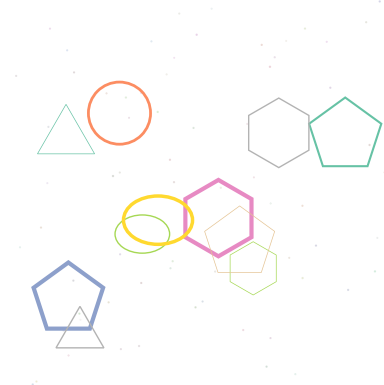[{"shape": "triangle", "thickness": 0.5, "radius": 0.43, "center": [0.172, 0.643]}, {"shape": "pentagon", "thickness": 1.5, "radius": 0.49, "center": [0.897, 0.648]}, {"shape": "circle", "thickness": 2, "radius": 0.4, "center": [0.31, 0.706]}, {"shape": "pentagon", "thickness": 3, "radius": 0.47, "center": [0.178, 0.223]}, {"shape": "hexagon", "thickness": 3, "radius": 0.5, "center": [0.567, 0.433]}, {"shape": "oval", "thickness": 1, "radius": 0.35, "center": [0.37, 0.392]}, {"shape": "hexagon", "thickness": 0.5, "radius": 0.35, "center": [0.658, 0.303]}, {"shape": "oval", "thickness": 2.5, "radius": 0.45, "center": [0.41, 0.428]}, {"shape": "pentagon", "thickness": 0.5, "radius": 0.48, "center": [0.622, 0.369]}, {"shape": "triangle", "thickness": 1, "radius": 0.36, "center": [0.208, 0.132]}, {"shape": "hexagon", "thickness": 1, "radius": 0.45, "center": [0.724, 0.655]}]